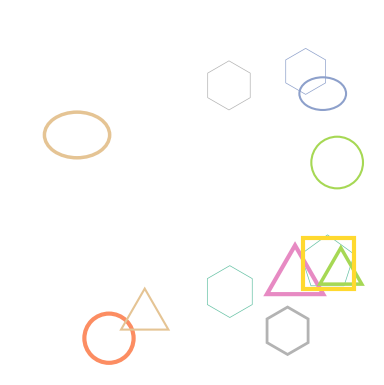[{"shape": "pentagon", "thickness": 0.5, "radius": 0.37, "center": [0.851, 0.317]}, {"shape": "hexagon", "thickness": 0.5, "radius": 0.34, "center": [0.597, 0.243]}, {"shape": "circle", "thickness": 3, "radius": 0.32, "center": [0.283, 0.122]}, {"shape": "oval", "thickness": 1.5, "radius": 0.3, "center": [0.838, 0.757]}, {"shape": "hexagon", "thickness": 0.5, "radius": 0.3, "center": [0.794, 0.815]}, {"shape": "triangle", "thickness": 3, "radius": 0.42, "center": [0.766, 0.278]}, {"shape": "triangle", "thickness": 2.5, "radius": 0.31, "center": [0.885, 0.293]}, {"shape": "circle", "thickness": 1.5, "radius": 0.34, "center": [0.876, 0.578]}, {"shape": "square", "thickness": 3, "radius": 0.33, "center": [0.853, 0.315]}, {"shape": "triangle", "thickness": 1.5, "radius": 0.35, "center": [0.376, 0.179]}, {"shape": "oval", "thickness": 2.5, "radius": 0.42, "center": [0.2, 0.649]}, {"shape": "hexagon", "thickness": 2, "radius": 0.31, "center": [0.747, 0.141]}, {"shape": "hexagon", "thickness": 0.5, "radius": 0.32, "center": [0.595, 0.778]}]